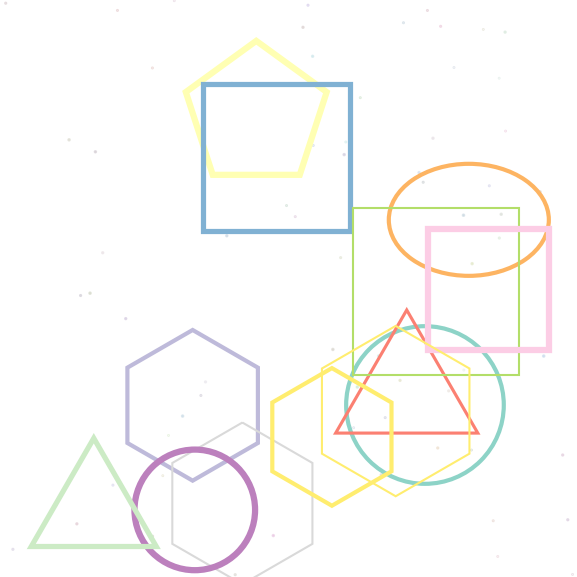[{"shape": "circle", "thickness": 2, "radius": 0.68, "center": [0.736, 0.298]}, {"shape": "pentagon", "thickness": 3, "radius": 0.64, "center": [0.444, 0.8]}, {"shape": "hexagon", "thickness": 2, "radius": 0.65, "center": [0.334, 0.297]}, {"shape": "triangle", "thickness": 1.5, "radius": 0.71, "center": [0.704, 0.32]}, {"shape": "square", "thickness": 2.5, "radius": 0.64, "center": [0.479, 0.726]}, {"shape": "oval", "thickness": 2, "radius": 0.69, "center": [0.812, 0.618]}, {"shape": "square", "thickness": 1, "radius": 0.72, "center": [0.755, 0.494]}, {"shape": "square", "thickness": 3, "radius": 0.52, "center": [0.846, 0.498]}, {"shape": "hexagon", "thickness": 1, "radius": 0.7, "center": [0.42, 0.127]}, {"shape": "circle", "thickness": 3, "radius": 0.52, "center": [0.337, 0.116]}, {"shape": "triangle", "thickness": 2.5, "radius": 0.62, "center": [0.162, 0.115]}, {"shape": "hexagon", "thickness": 2, "radius": 0.6, "center": [0.575, 0.243]}, {"shape": "hexagon", "thickness": 1, "radius": 0.74, "center": [0.685, 0.287]}]